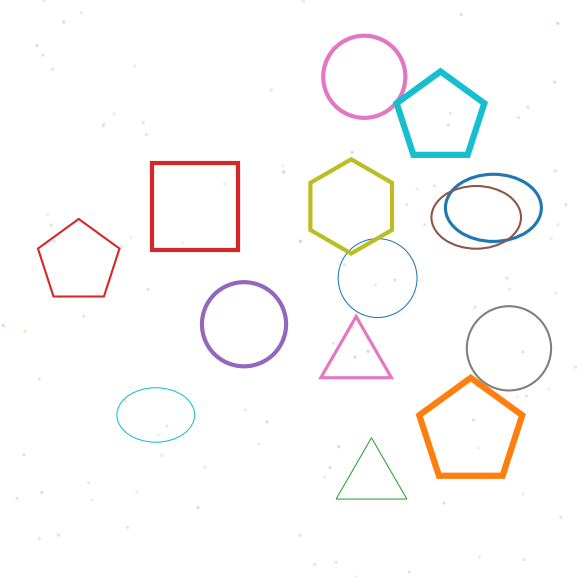[{"shape": "circle", "thickness": 0.5, "radius": 0.34, "center": [0.654, 0.518]}, {"shape": "oval", "thickness": 1.5, "radius": 0.42, "center": [0.854, 0.639]}, {"shape": "pentagon", "thickness": 3, "radius": 0.47, "center": [0.815, 0.251]}, {"shape": "triangle", "thickness": 0.5, "radius": 0.35, "center": [0.643, 0.17]}, {"shape": "square", "thickness": 2, "radius": 0.38, "center": [0.338, 0.642]}, {"shape": "pentagon", "thickness": 1, "radius": 0.37, "center": [0.136, 0.546]}, {"shape": "circle", "thickness": 2, "radius": 0.36, "center": [0.423, 0.438]}, {"shape": "oval", "thickness": 1, "radius": 0.39, "center": [0.825, 0.623]}, {"shape": "circle", "thickness": 2, "radius": 0.36, "center": [0.631, 0.866]}, {"shape": "triangle", "thickness": 1.5, "radius": 0.35, "center": [0.617, 0.38]}, {"shape": "circle", "thickness": 1, "radius": 0.36, "center": [0.881, 0.396]}, {"shape": "hexagon", "thickness": 2, "radius": 0.41, "center": [0.608, 0.642]}, {"shape": "oval", "thickness": 0.5, "radius": 0.34, "center": [0.27, 0.281]}, {"shape": "pentagon", "thickness": 3, "radius": 0.4, "center": [0.763, 0.796]}]